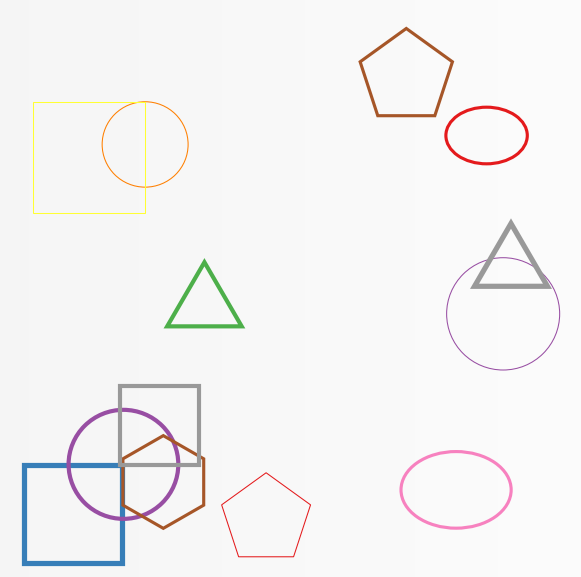[{"shape": "oval", "thickness": 1.5, "radius": 0.35, "center": [0.837, 0.764]}, {"shape": "pentagon", "thickness": 0.5, "radius": 0.4, "center": [0.458, 0.1]}, {"shape": "square", "thickness": 2.5, "radius": 0.42, "center": [0.125, 0.109]}, {"shape": "triangle", "thickness": 2, "radius": 0.37, "center": [0.352, 0.471]}, {"shape": "circle", "thickness": 2, "radius": 0.47, "center": [0.212, 0.195]}, {"shape": "circle", "thickness": 0.5, "radius": 0.49, "center": [0.866, 0.456]}, {"shape": "circle", "thickness": 0.5, "radius": 0.37, "center": [0.25, 0.749]}, {"shape": "square", "thickness": 0.5, "radius": 0.48, "center": [0.153, 0.726]}, {"shape": "pentagon", "thickness": 1.5, "radius": 0.42, "center": [0.699, 0.866]}, {"shape": "hexagon", "thickness": 1.5, "radius": 0.4, "center": [0.281, 0.165]}, {"shape": "oval", "thickness": 1.5, "radius": 0.47, "center": [0.785, 0.151]}, {"shape": "triangle", "thickness": 2.5, "radius": 0.36, "center": [0.879, 0.54]}, {"shape": "square", "thickness": 2, "radius": 0.34, "center": [0.274, 0.263]}]